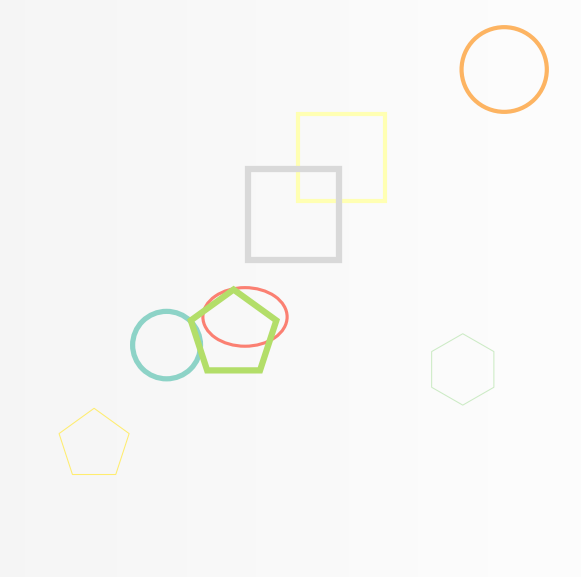[{"shape": "circle", "thickness": 2.5, "radius": 0.29, "center": [0.287, 0.402]}, {"shape": "square", "thickness": 2, "radius": 0.37, "center": [0.588, 0.726]}, {"shape": "oval", "thickness": 1.5, "radius": 0.36, "center": [0.422, 0.45]}, {"shape": "circle", "thickness": 2, "radius": 0.37, "center": [0.867, 0.879]}, {"shape": "pentagon", "thickness": 3, "radius": 0.39, "center": [0.402, 0.42]}, {"shape": "square", "thickness": 3, "radius": 0.39, "center": [0.505, 0.628]}, {"shape": "hexagon", "thickness": 0.5, "radius": 0.31, "center": [0.796, 0.359]}, {"shape": "pentagon", "thickness": 0.5, "radius": 0.32, "center": [0.162, 0.229]}]